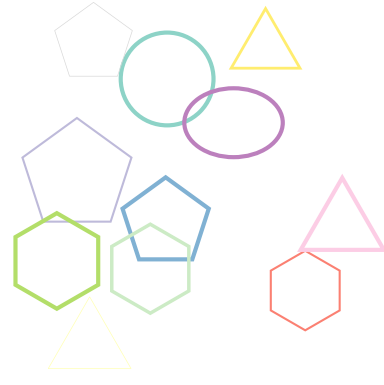[{"shape": "circle", "thickness": 3, "radius": 0.6, "center": [0.434, 0.795]}, {"shape": "triangle", "thickness": 0.5, "radius": 0.62, "center": [0.233, 0.105]}, {"shape": "pentagon", "thickness": 1.5, "radius": 0.74, "center": [0.2, 0.545]}, {"shape": "hexagon", "thickness": 1.5, "radius": 0.52, "center": [0.793, 0.245]}, {"shape": "pentagon", "thickness": 3, "radius": 0.59, "center": [0.43, 0.422]}, {"shape": "hexagon", "thickness": 3, "radius": 0.62, "center": [0.148, 0.322]}, {"shape": "triangle", "thickness": 3, "radius": 0.62, "center": [0.889, 0.413]}, {"shape": "pentagon", "thickness": 0.5, "radius": 0.53, "center": [0.243, 0.888]}, {"shape": "oval", "thickness": 3, "radius": 0.64, "center": [0.607, 0.681]}, {"shape": "hexagon", "thickness": 2.5, "radius": 0.58, "center": [0.39, 0.302]}, {"shape": "triangle", "thickness": 2, "radius": 0.52, "center": [0.69, 0.875]}]